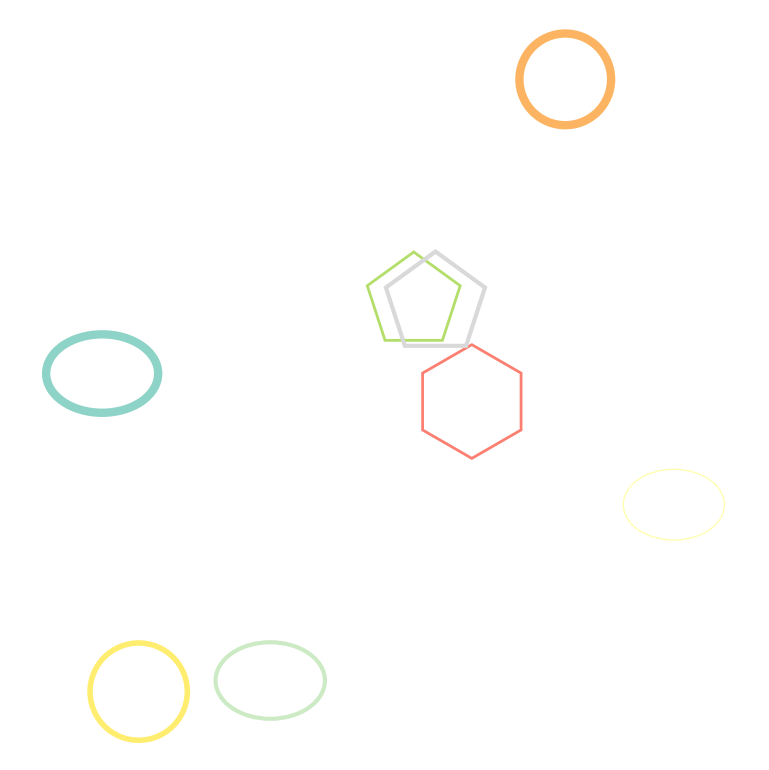[{"shape": "oval", "thickness": 3, "radius": 0.36, "center": [0.133, 0.515]}, {"shape": "oval", "thickness": 0.5, "radius": 0.33, "center": [0.875, 0.345]}, {"shape": "hexagon", "thickness": 1, "radius": 0.37, "center": [0.613, 0.479]}, {"shape": "circle", "thickness": 3, "radius": 0.3, "center": [0.734, 0.897]}, {"shape": "pentagon", "thickness": 1, "radius": 0.32, "center": [0.537, 0.609]}, {"shape": "pentagon", "thickness": 1.5, "radius": 0.34, "center": [0.566, 0.606]}, {"shape": "oval", "thickness": 1.5, "radius": 0.36, "center": [0.351, 0.116]}, {"shape": "circle", "thickness": 2, "radius": 0.32, "center": [0.18, 0.102]}]